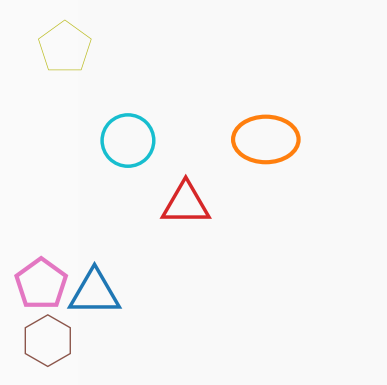[{"shape": "triangle", "thickness": 2.5, "radius": 0.37, "center": [0.244, 0.24]}, {"shape": "oval", "thickness": 3, "radius": 0.42, "center": [0.686, 0.638]}, {"shape": "triangle", "thickness": 2.5, "radius": 0.35, "center": [0.479, 0.471]}, {"shape": "hexagon", "thickness": 1, "radius": 0.33, "center": [0.123, 0.115]}, {"shape": "pentagon", "thickness": 3, "radius": 0.34, "center": [0.106, 0.263]}, {"shape": "pentagon", "thickness": 0.5, "radius": 0.36, "center": [0.167, 0.876]}, {"shape": "circle", "thickness": 2.5, "radius": 0.33, "center": [0.33, 0.635]}]